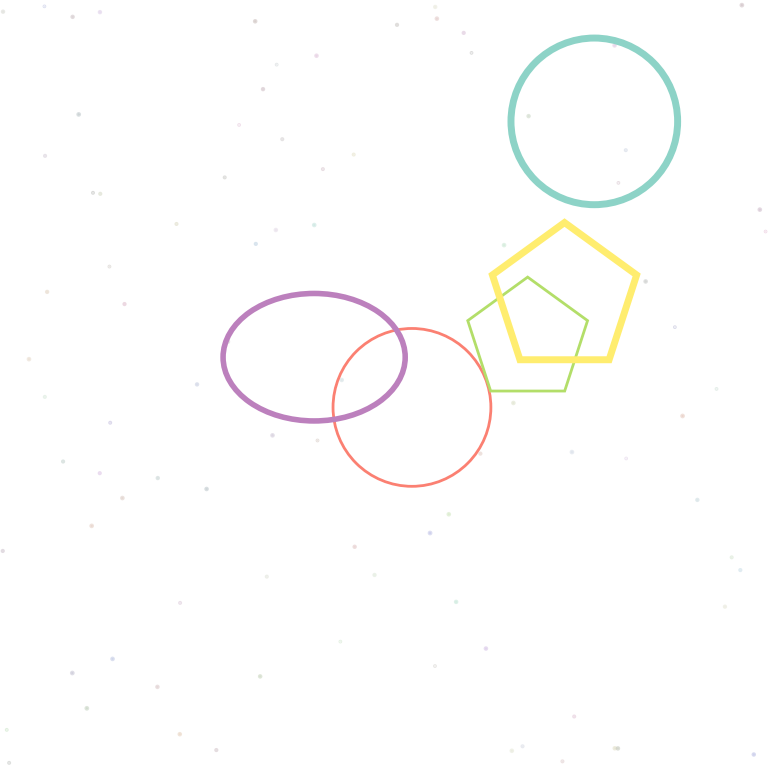[{"shape": "circle", "thickness": 2.5, "radius": 0.54, "center": [0.772, 0.842]}, {"shape": "circle", "thickness": 1, "radius": 0.51, "center": [0.535, 0.471]}, {"shape": "pentagon", "thickness": 1, "radius": 0.41, "center": [0.685, 0.558]}, {"shape": "oval", "thickness": 2, "radius": 0.59, "center": [0.408, 0.536]}, {"shape": "pentagon", "thickness": 2.5, "radius": 0.49, "center": [0.733, 0.612]}]